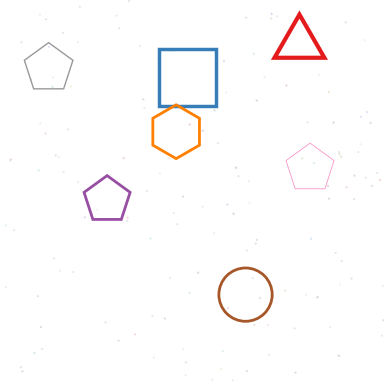[{"shape": "triangle", "thickness": 3, "radius": 0.37, "center": [0.778, 0.887]}, {"shape": "square", "thickness": 2.5, "radius": 0.37, "center": [0.486, 0.799]}, {"shape": "pentagon", "thickness": 2, "radius": 0.31, "center": [0.278, 0.481]}, {"shape": "hexagon", "thickness": 2, "radius": 0.35, "center": [0.458, 0.658]}, {"shape": "circle", "thickness": 2, "radius": 0.35, "center": [0.638, 0.235]}, {"shape": "pentagon", "thickness": 0.5, "radius": 0.33, "center": [0.805, 0.563]}, {"shape": "pentagon", "thickness": 1, "radius": 0.33, "center": [0.126, 0.823]}]